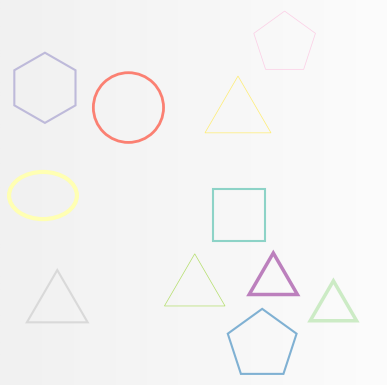[{"shape": "square", "thickness": 1.5, "radius": 0.34, "center": [0.617, 0.441]}, {"shape": "oval", "thickness": 3, "radius": 0.44, "center": [0.111, 0.492]}, {"shape": "hexagon", "thickness": 1.5, "radius": 0.46, "center": [0.116, 0.772]}, {"shape": "circle", "thickness": 2, "radius": 0.45, "center": [0.331, 0.721]}, {"shape": "pentagon", "thickness": 1.5, "radius": 0.47, "center": [0.677, 0.104]}, {"shape": "triangle", "thickness": 0.5, "radius": 0.45, "center": [0.503, 0.25]}, {"shape": "pentagon", "thickness": 0.5, "radius": 0.42, "center": [0.735, 0.888]}, {"shape": "triangle", "thickness": 1.5, "radius": 0.45, "center": [0.148, 0.208]}, {"shape": "triangle", "thickness": 2.5, "radius": 0.36, "center": [0.705, 0.271]}, {"shape": "triangle", "thickness": 2.5, "radius": 0.35, "center": [0.86, 0.201]}, {"shape": "triangle", "thickness": 0.5, "radius": 0.49, "center": [0.614, 0.704]}]